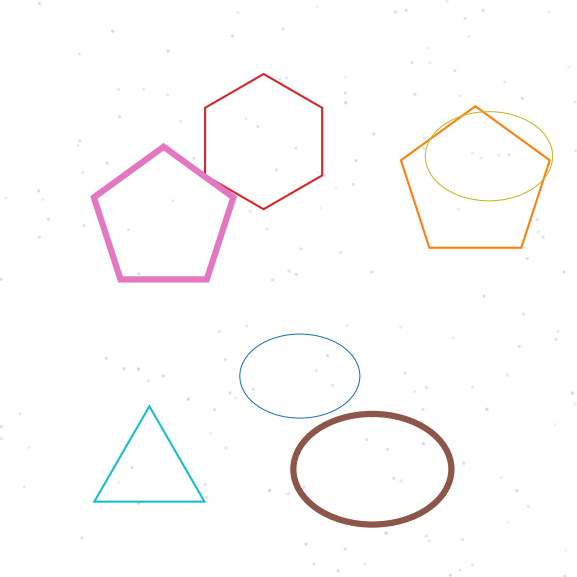[{"shape": "oval", "thickness": 0.5, "radius": 0.52, "center": [0.519, 0.348]}, {"shape": "pentagon", "thickness": 1, "radius": 0.68, "center": [0.823, 0.68]}, {"shape": "hexagon", "thickness": 1, "radius": 0.59, "center": [0.456, 0.754]}, {"shape": "oval", "thickness": 3, "radius": 0.68, "center": [0.645, 0.187]}, {"shape": "pentagon", "thickness": 3, "radius": 0.63, "center": [0.283, 0.618]}, {"shape": "oval", "thickness": 0.5, "radius": 0.55, "center": [0.847, 0.729]}, {"shape": "triangle", "thickness": 1, "radius": 0.55, "center": [0.259, 0.186]}]